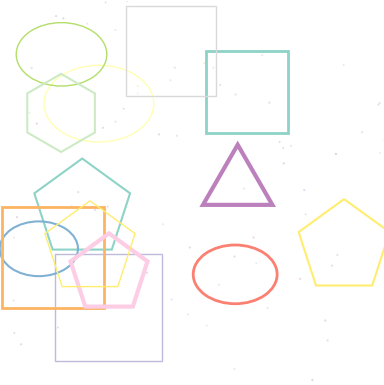[{"shape": "pentagon", "thickness": 1.5, "radius": 0.65, "center": [0.214, 0.457]}, {"shape": "square", "thickness": 2, "radius": 0.53, "center": [0.642, 0.761]}, {"shape": "oval", "thickness": 1, "radius": 0.71, "center": [0.257, 0.731]}, {"shape": "square", "thickness": 1, "radius": 0.69, "center": [0.282, 0.201]}, {"shape": "oval", "thickness": 2, "radius": 0.54, "center": [0.611, 0.287]}, {"shape": "oval", "thickness": 1.5, "radius": 0.51, "center": [0.101, 0.354]}, {"shape": "square", "thickness": 2, "radius": 0.66, "center": [0.137, 0.331]}, {"shape": "oval", "thickness": 1, "radius": 0.59, "center": [0.16, 0.859]}, {"shape": "pentagon", "thickness": 3, "radius": 0.53, "center": [0.283, 0.289]}, {"shape": "square", "thickness": 1, "radius": 0.58, "center": [0.444, 0.868]}, {"shape": "triangle", "thickness": 3, "radius": 0.52, "center": [0.617, 0.52]}, {"shape": "hexagon", "thickness": 1.5, "radius": 0.51, "center": [0.159, 0.707]}, {"shape": "pentagon", "thickness": 1, "radius": 0.62, "center": [0.234, 0.355]}, {"shape": "pentagon", "thickness": 1.5, "radius": 0.62, "center": [0.894, 0.359]}]